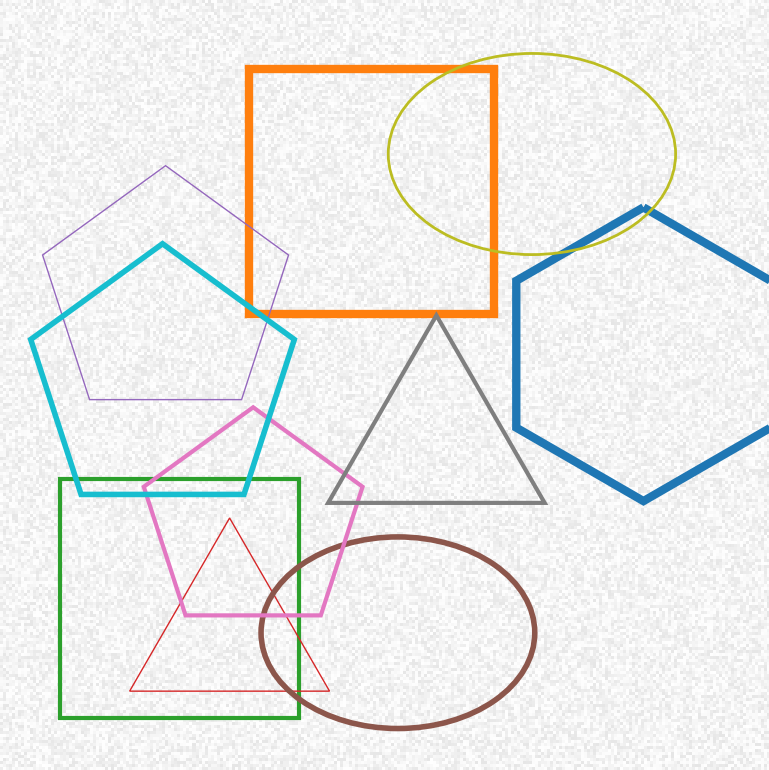[{"shape": "hexagon", "thickness": 3, "radius": 0.95, "center": [0.836, 0.54]}, {"shape": "square", "thickness": 3, "radius": 0.8, "center": [0.482, 0.751]}, {"shape": "square", "thickness": 1.5, "radius": 0.78, "center": [0.233, 0.223]}, {"shape": "triangle", "thickness": 0.5, "radius": 0.75, "center": [0.298, 0.177]}, {"shape": "pentagon", "thickness": 0.5, "radius": 0.84, "center": [0.215, 0.617]}, {"shape": "oval", "thickness": 2, "radius": 0.89, "center": [0.517, 0.178]}, {"shape": "pentagon", "thickness": 1.5, "radius": 0.75, "center": [0.329, 0.322]}, {"shape": "triangle", "thickness": 1.5, "radius": 0.81, "center": [0.567, 0.428]}, {"shape": "oval", "thickness": 1, "radius": 0.93, "center": [0.691, 0.8]}, {"shape": "pentagon", "thickness": 2, "radius": 0.9, "center": [0.211, 0.503]}]